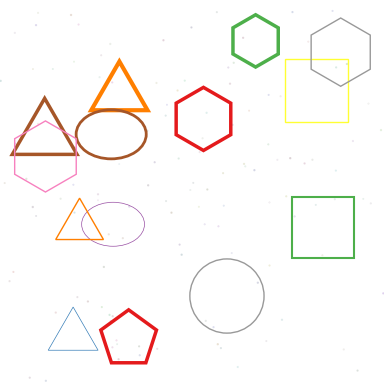[{"shape": "hexagon", "thickness": 2.5, "radius": 0.41, "center": [0.528, 0.691]}, {"shape": "pentagon", "thickness": 2.5, "radius": 0.38, "center": [0.334, 0.119]}, {"shape": "triangle", "thickness": 0.5, "radius": 0.37, "center": [0.19, 0.128]}, {"shape": "square", "thickness": 1.5, "radius": 0.4, "center": [0.84, 0.409]}, {"shape": "hexagon", "thickness": 2.5, "radius": 0.34, "center": [0.664, 0.894]}, {"shape": "oval", "thickness": 0.5, "radius": 0.41, "center": [0.294, 0.417]}, {"shape": "triangle", "thickness": 3, "radius": 0.42, "center": [0.31, 0.756]}, {"shape": "triangle", "thickness": 1, "radius": 0.36, "center": [0.207, 0.414]}, {"shape": "square", "thickness": 1, "radius": 0.41, "center": [0.821, 0.765]}, {"shape": "triangle", "thickness": 2.5, "radius": 0.49, "center": [0.116, 0.647]}, {"shape": "oval", "thickness": 2, "radius": 0.46, "center": [0.289, 0.651]}, {"shape": "hexagon", "thickness": 1, "radius": 0.46, "center": [0.118, 0.594]}, {"shape": "circle", "thickness": 1, "radius": 0.48, "center": [0.589, 0.231]}, {"shape": "hexagon", "thickness": 1, "radius": 0.44, "center": [0.885, 0.865]}]